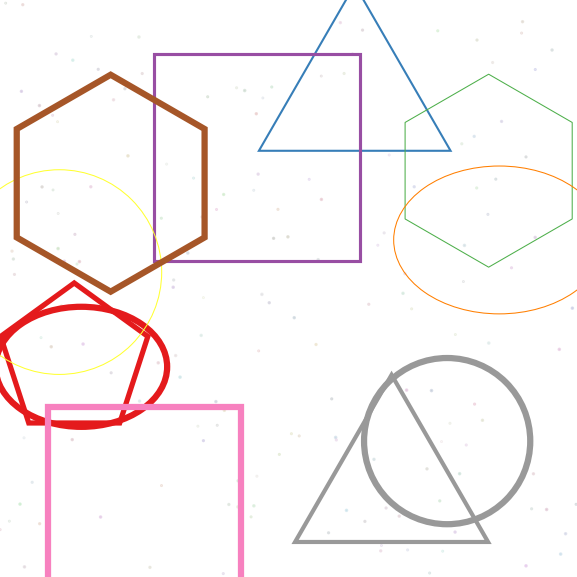[{"shape": "oval", "thickness": 3, "radius": 0.74, "center": [0.141, 0.364]}, {"shape": "pentagon", "thickness": 2.5, "radius": 0.67, "center": [0.129, 0.375]}, {"shape": "triangle", "thickness": 1, "radius": 0.96, "center": [0.614, 0.834]}, {"shape": "hexagon", "thickness": 0.5, "radius": 0.84, "center": [0.846, 0.704]}, {"shape": "square", "thickness": 1.5, "radius": 0.89, "center": [0.445, 0.727]}, {"shape": "oval", "thickness": 0.5, "radius": 0.91, "center": [0.865, 0.584]}, {"shape": "circle", "thickness": 0.5, "radius": 0.89, "center": [0.103, 0.528]}, {"shape": "hexagon", "thickness": 3, "radius": 0.94, "center": [0.192, 0.682]}, {"shape": "square", "thickness": 3, "radius": 0.83, "center": [0.25, 0.128]}, {"shape": "circle", "thickness": 3, "radius": 0.72, "center": [0.774, 0.235]}, {"shape": "triangle", "thickness": 2, "radius": 0.96, "center": [0.678, 0.157]}]